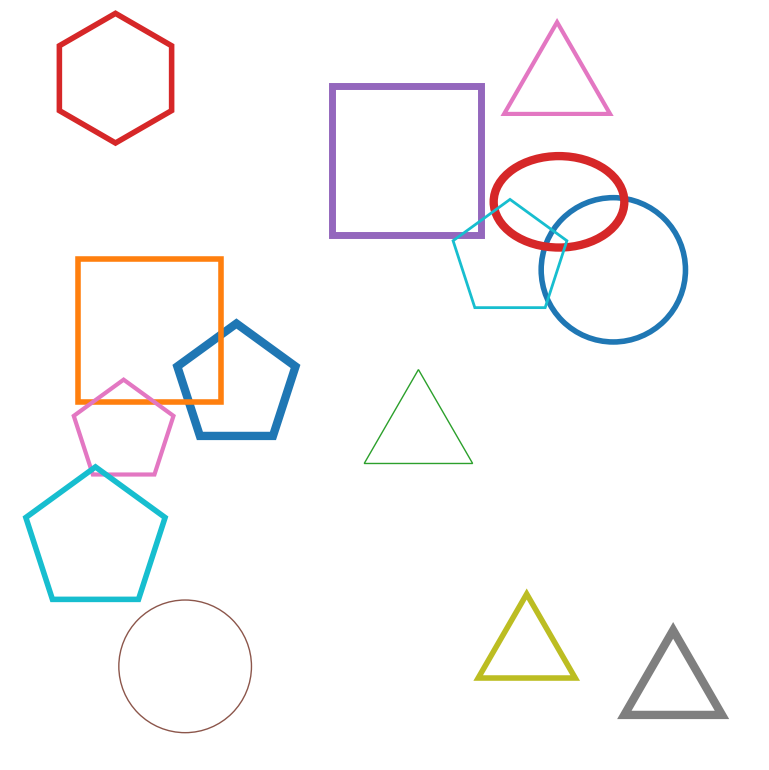[{"shape": "circle", "thickness": 2, "radius": 0.47, "center": [0.797, 0.65]}, {"shape": "pentagon", "thickness": 3, "radius": 0.4, "center": [0.307, 0.499]}, {"shape": "square", "thickness": 2, "radius": 0.46, "center": [0.194, 0.571]}, {"shape": "triangle", "thickness": 0.5, "radius": 0.41, "center": [0.543, 0.439]}, {"shape": "hexagon", "thickness": 2, "radius": 0.42, "center": [0.15, 0.898]}, {"shape": "oval", "thickness": 3, "radius": 0.42, "center": [0.726, 0.738]}, {"shape": "square", "thickness": 2.5, "radius": 0.48, "center": [0.528, 0.792]}, {"shape": "circle", "thickness": 0.5, "radius": 0.43, "center": [0.24, 0.135]}, {"shape": "triangle", "thickness": 1.5, "radius": 0.4, "center": [0.723, 0.892]}, {"shape": "pentagon", "thickness": 1.5, "radius": 0.34, "center": [0.161, 0.439]}, {"shape": "triangle", "thickness": 3, "radius": 0.37, "center": [0.874, 0.108]}, {"shape": "triangle", "thickness": 2, "radius": 0.36, "center": [0.684, 0.156]}, {"shape": "pentagon", "thickness": 1, "radius": 0.39, "center": [0.662, 0.663]}, {"shape": "pentagon", "thickness": 2, "radius": 0.48, "center": [0.124, 0.299]}]